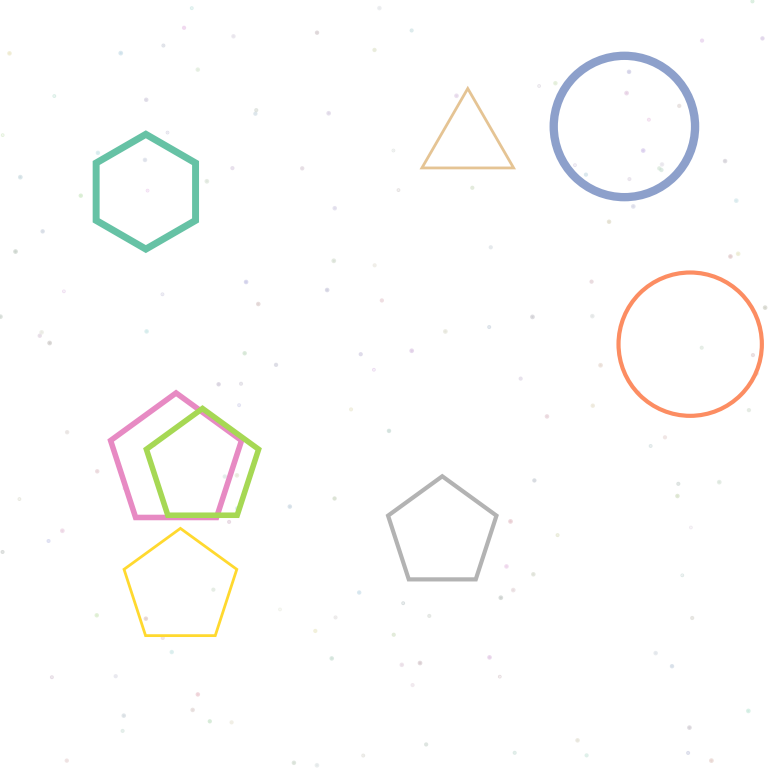[{"shape": "hexagon", "thickness": 2.5, "radius": 0.37, "center": [0.189, 0.751]}, {"shape": "circle", "thickness": 1.5, "radius": 0.47, "center": [0.896, 0.553]}, {"shape": "circle", "thickness": 3, "radius": 0.46, "center": [0.811, 0.836]}, {"shape": "pentagon", "thickness": 2, "radius": 0.45, "center": [0.229, 0.4]}, {"shape": "pentagon", "thickness": 2, "radius": 0.38, "center": [0.263, 0.393]}, {"shape": "pentagon", "thickness": 1, "radius": 0.38, "center": [0.234, 0.237]}, {"shape": "triangle", "thickness": 1, "radius": 0.34, "center": [0.607, 0.816]}, {"shape": "pentagon", "thickness": 1.5, "radius": 0.37, "center": [0.574, 0.307]}]